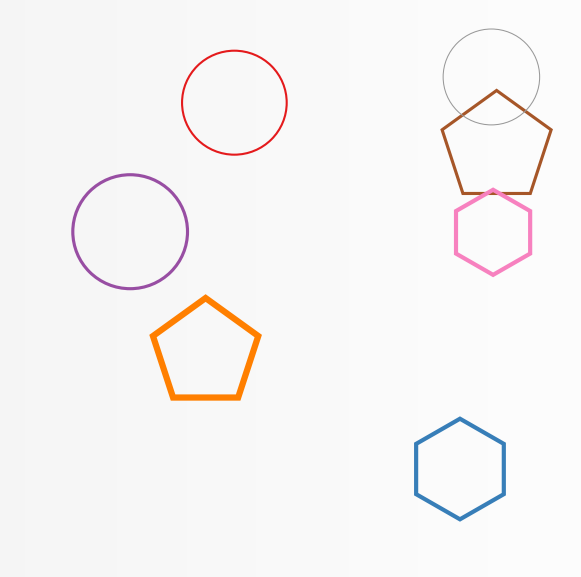[{"shape": "circle", "thickness": 1, "radius": 0.45, "center": [0.403, 0.821]}, {"shape": "hexagon", "thickness": 2, "radius": 0.44, "center": [0.791, 0.187]}, {"shape": "circle", "thickness": 1.5, "radius": 0.49, "center": [0.224, 0.598]}, {"shape": "pentagon", "thickness": 3, "radius": 0.48, "center": [0.354, 0.388]}, {"shape": "pentagon", "thickness": 1.5, "radius": 0.49, "center": [0.854, 0.744]}, {"shape": "hexagon", "thickness": 2, "radius": 0.37, "center": [0.848, 0.597]}, {"shape": "circle", "thickness": 0.5, "radius": 0.42, "center": [0.845, 0.866]}]